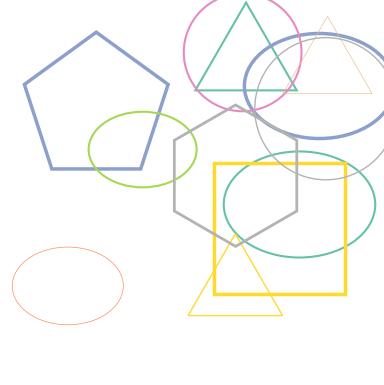[{"shape": "triangle", "thickness": 1.5, "radius": 0.76, "center": [0.639, 0.841]}, {"shape": "oval", "thickness": 1.5, "radius": 0.98, "center": [0.778, 0.469]}, {"shape": "oval", "thickness": 0.5, "radius": 0.72, "center": [0.176, 0.257]}, {"shape": "oval", "thickness": 2.5, "radius": 0.97, "center": [0.83, 0.777]}, {"shape": "pentagon", "thickness": 2.5, "radius": 0.98, "center": [0.25, 0.72]}, {"shape": "circle", "thickness": 1.5, "radius": 0.76, "center": [0.63, 0.864]}, {"shape": "oval", "thickness": 1.5, "radius": 0.7, "center": [0.37, 0.612]}, {"shape": "triangle", "thickness": 1, "radius": 0.71, "center": [0.611, 0.251]}, {"shape": "square", "thickness": 2.5, "radius": 0.85, "center": [0.725, 0.407]}, {"shape": "triangle", "thickness": 0.5, "radius": 0.67, "center": [0.851, 0.824]}, {"shape": "circle", "thickness": 1, "radius": 0.92, "center": [0.846, 0.718]}, {"shape": "hexagon", "thickness": 2, "radius": 0.92, "center": [0.612, 0.544]}]